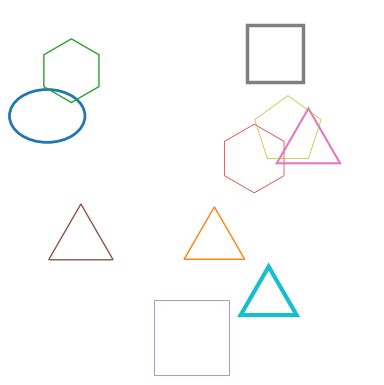[{"shape": "oval", "thickness": 2, "radius": 0.49, "center": [0.123, 0.699]}, {"shape": "triangle", "thickness": 1, "radius": 0.45, "center": [0.557, 0.372]}, {"shape": "hexagon", "thickness": 1, "radius": 0.41, "center": [0.185, 0.816]}, {"shape": "hexagon", "thickness": 0.5, "radius": 0.45, "center": [0.66, 0.588]}, {"shape": "square", "thickness": 0.5, "radius": 0.49, "center": [0.498, 0.124]}, {"shape": "triangle", "thickness": 1, "radius": 0.48, "center": [0.21, 0.374]}, {"shape": "triangle", "thickness": 1.5, "radius": 0.47, "center": [0.801, 0.623]}, {"shape": "square", "thickness": 2.5, "radius": 0.37, "center": [0.715, 0.861]}, {"shape": "pentagon", "thickness": 0.5, "radius": 0.45, "center": [0.748, 0.661]}, {"shape": "triangle", "thickness": 3, "radius": 0.42, "center": [0.698, 0.224]}]